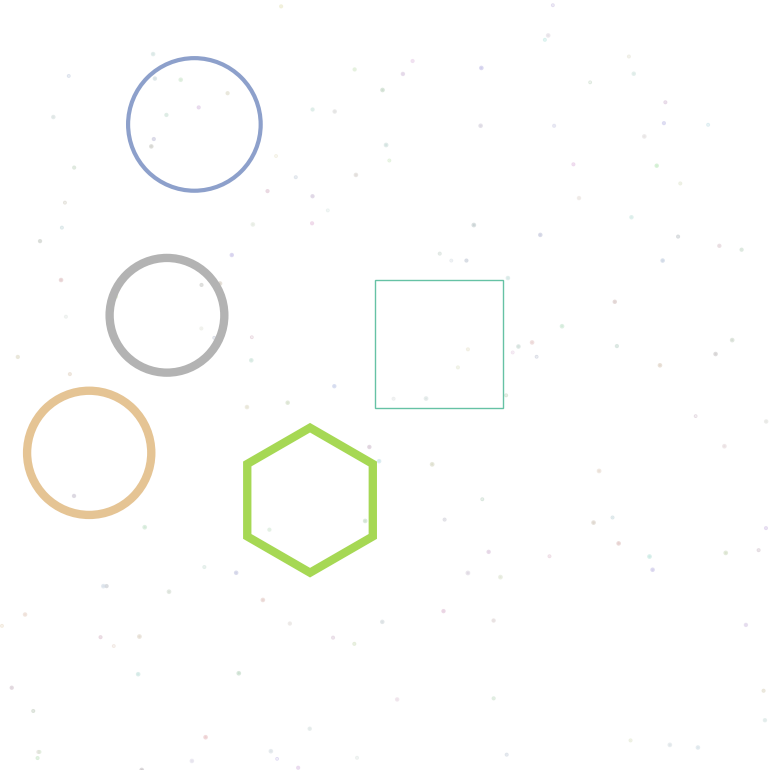[{"shape": "square", "thickness": 0.5, "radius": 0.41, "center": [0.57, 0.553]}, {"shape": "circle", "thickness": 1.5, "radius": 0.43, "center": [0.252, 0.838]}, {"shape": "hexagon", "thickness": 3, "radius": 0.47, "center": [0.403, 0.35]}, {"shape": "circle", "thickness": 3, "radius": 0.4, "center": [0.116, 0.412]}, {"shape": "circle", "thickness": 3, "radius": 0.37, "center": [0.217, 0.591]}]